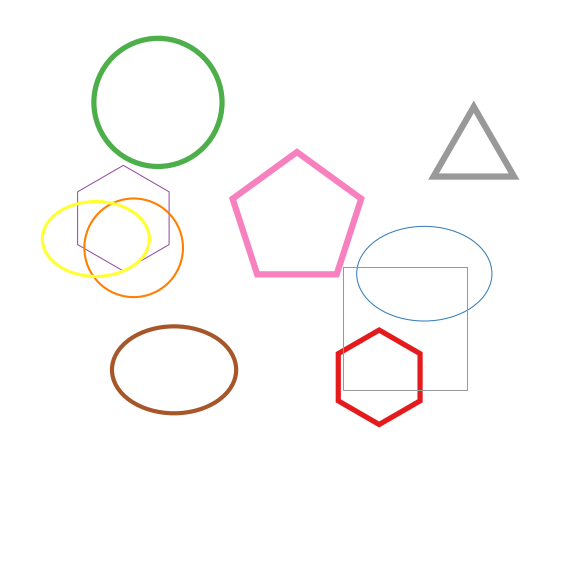[{"shape": "hexagon", "thickness": 2.5, "radius": 0.41, "center": [0.657, 0.346]}, {"shape": "oval", "thickness": 0.5, "radius": 0.59, "center": [0.735, 0.525]}, {"shape": "circle", "thickness": 2.5, "radius": 0.55, "center": [0.274, 0.822]}, {"shape": "hexagon", "thickness": 0.5, "radius": 0.46, "center": [0.214, 0.621]}, {"shape": "circle", "thickness": 1, "radius": 0.43, "center": [0.231, 0.57]}, {"shape": "oval", "thickness": 1.5, "radius": 0.46, "center": [0.166, 0.585]}, {"shape": "oval", "thickness": 2, "radius": 0.54, "center": [0.301, 0.359]}, {"shape": "pentagon", "thickness": 3, "radius": 0.59, "center": [0.514, 0.619]}, {"shape": "square", "thickness": 0.5, "radius": 0.53, "center": [0.701, 0.431]}, {"shape": "triangle", "thickness": 3, "radius": 0.4, "center": [0.82, 0.734]}]